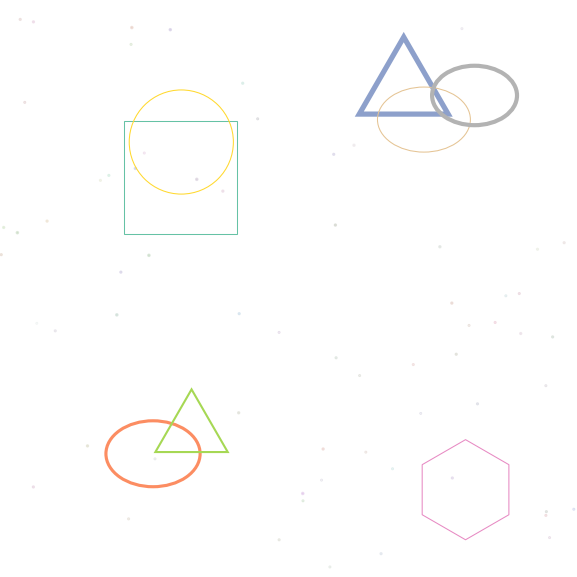[{"shape": "square", "thickness": 0.5, "radius": 0.49, "center": [0.312, 0.692]}, {"shape": "oval", "thickness": 1.5, "radius": 0.41, "center": [0.265, 0.213]}, {"shape": "triangle", "thickness": 2.5, "radius": 0.44, "center": [0.699, 0.846]}, {"shape": "hexagon", "thickness": 0.5, "radius": 0.43, "center": [0.806, 0.151]}, {"shape": "triangle", "thickness": 1, "radius": 0.36, "center": [0.332, 0.253]}, {"shape": "circle", "thickness": 0.5, "radius": 0.45, "center": [0.314, 0.753]}, {"shape": "oval", "thickness": 0.5, "radius": 0.4, "center": [0.734, 0.792]}, {"shape": "oval", "thickness": 2, "radius": 0.37, "center": [0.822, 0.834]}]